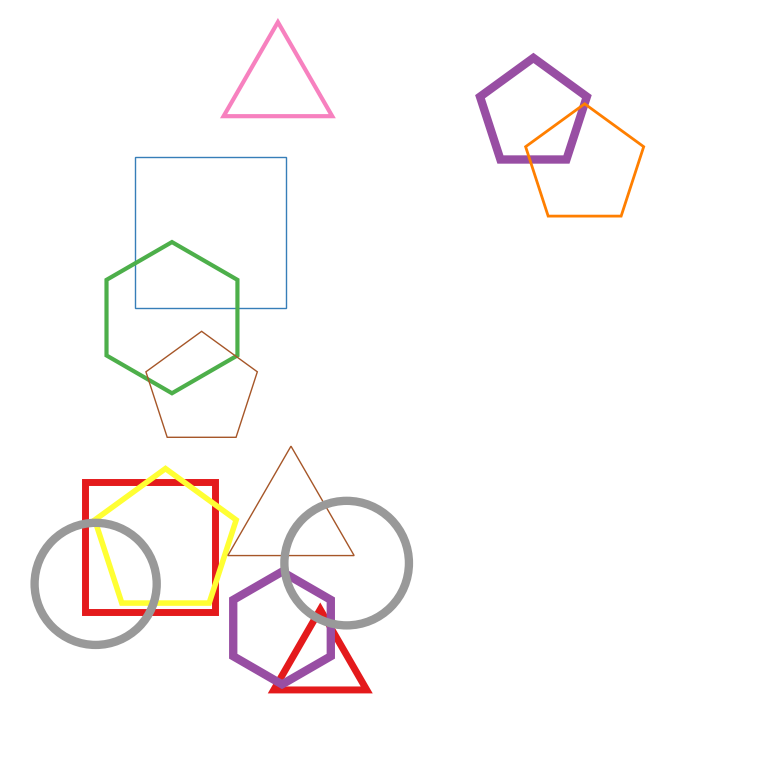[{"shape": "triangle", "thickness": 2.5, "radius": 0.35, "center": [0.416, 0.139]}, {"shape": "square", "thickness": 2.5, "radius": 0.42, "center": [0.195, 0.29]}, {"shape": "square", "thickness": 0.5, "radius": 0.49, "center": [0.274, 0.698]}, {"shape": "hexagon", "thickness": 1.5, "radius": 0.49, "center": [0.223, 0.587]}, {"shape": "pentagon", "thickness": 3, "radius": 0.36, "center": [0.693, 0.852]}, {"shape": "hexagon", "thickness": 3, "radius": 0.37, "center": [0.366, 0.184]}, {"shape": "pentagon", "thickness": 1, "radius": 0.4, "center": [0.759, 0.785]}, {"shape": "pentagon", "thickness": 2, "radius": 0.48, "center": [0.215, 0.295]}, {"shape": "pentagon", "thickness": 0.5, "radius": 0.38, "center": [0.262, 0.494]}, {"shape": "triangle", "thickness": 0.5, "radius": 0.47, "center": [0.378, 0.326]}, {"shape": "triangle", "thickness": 1.5, "radius": 0.41, "center": [0.361, 0.89]}, {"shape": "circle", "thickness": 3, "radius": 0.4, "center": [0.124, 0.242]}, {"shape": "circle", "thickness": 3, "radius": 0.4, "center": [0.45, 0.269]}]